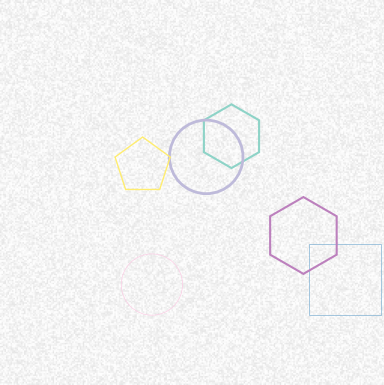[{"shape": "hexagon", "thickness": 1.5, "radius": 0.41, "center": [0.601, 0.646]}, {"shape": "circle", "thickness": 2, "radius": 0.48, "center": [0.536, 0.592]}, {"shape": "square", "thickness": 0.5, "radius": 0.46, "center": [0.896, 0.275]}, {"shape": "circle", "thickness": 0.5, "radius": 0.4, "center": [0.395, 0.261]}, {"shape": "hexagon", "thickness": 1.5, "radius": 0.5, "center": [0.788, 0.388]}, {"shape": "pentagon", "thickness": 1, "radius": 0.38, "center": [0.371, 0.569]}]